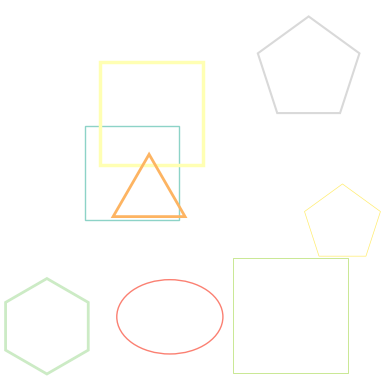[{"shape": "square", "thickness": 1, "radius": 0.61, "center": [0.342, 0.55]}, {"shape": "square", "thickness": 2.5, "radius": 0.67, "center": [0.394, 0.704]}, {"shape": "oval", "thickness": 1, "radius": 0.69, "center": [0.441, 0.177]}, {"shape": "triangle", "thickness": 2, "radius": 0.54, "center": [0.387, 0.491]}, {"shape": "square", "thickness": 0.5, "radius": 0.75, "center": [0.754, 0.181]}, {"shape": "pentagon", "thickness": 1.5, "radius": 0.69, "center": [0.802, 0.819]}, {"shape": "hexagon", "thickness": 2, "radius": 0.62, "center": [0.122, 0.153]}, {"shape": "pentagon", "thickness": 0.5, "radius": 0.52, "center": [0.89, 0.418]}]